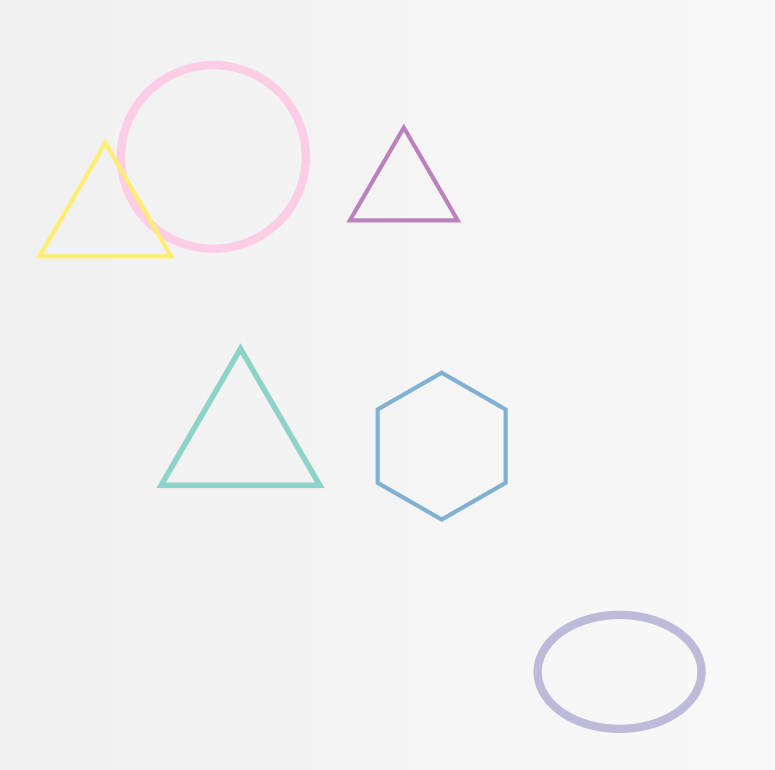[{"shape": "triangle", "thickness": 2, "radius": 0.59, "center": [0.31, 0.429]}, {"shape": "oval", "thickness": 3, "radius": 0.53, "center": [0.799, 0.127]}, {"shape": "hexagon", "thickness": 1.5, "radius": 0.48, "center": [0.57, 0.421]}, {"shape": "circle", "thickness": 3, "radius": 0.6, "center": [0.275, 0.796]}, {"shape": "triangle", "thickness": 1.5, "radius": 0.4, "center": [0.521, 0.754]}, {"shape": "triangle", "thickness": 1.5, "radius": 0.49, "center": [0.136, 0.716]}]